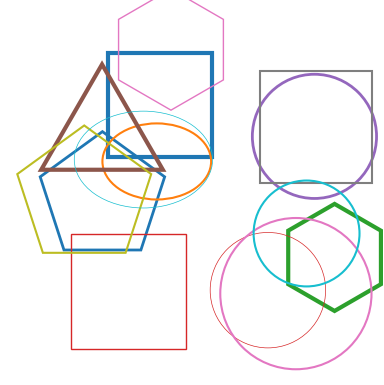[{"shape": "pentagon", "thickness": 2, "radius": 0.85, "center": [0.266, 0.488]}, {"shape": "square", "thickness": 3, "radius": 0.68, "center": [0.415, 0.727]}, {"shape": "oval", "thickness": 1.5, "radius": 0.71, "center": [0.407, 0.581]}, {"shape": "hexagon", "thickness": 3, "radius": 0.7, "center": [0.869, 0.331]}, {"shape": "circle", "thickness": 0.5, "radius": 0.75, "center": [0.696, 0.246]}, {"shape": "square", "thickness": 1, "radius": 0.75, "center": [0.334, 0.243]}, {"shape": "circle", "thickness": 2, "radius": 0.81, "center": [0.817, 0.646]}, {"shape": "triangle", "thickness": 3, "radius": 0.91, "center": [0.265, 0.65]}, {"shape": "circle", "thickness": 1.5, "radius": 0.98, "center": [0.769, 0.237]}, {"shape": "hexagon", "thickness": 1, "radius": 0.79, "center": [0.444, 0.871]}, {"shape": "square", "thickness": 1.5, "radius": 0.73, "center": [0.82, 0.67]}, {"shape": "pentagon", "thickness": 1.5, "radius": 0.91, "center": [0.219, 0.491]}, {"shape": "oval", "thickness": 0.5, "radius": 0.9, "center": [0.373, 0.586]}, {"shape": "circle", "thickness": 1.5, "radius": 0.69, "center": [0.796, 0.394]}]